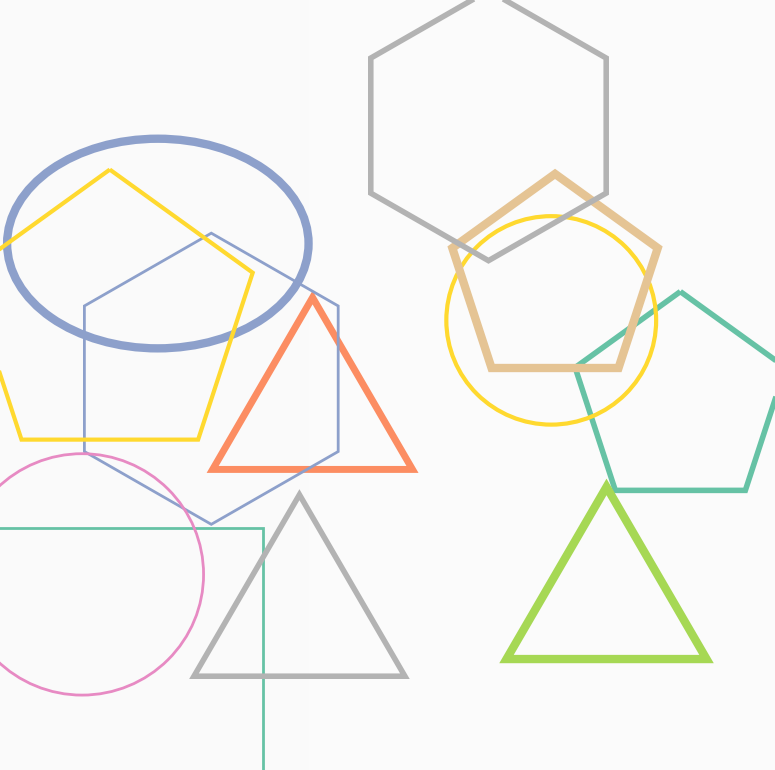[{"shape": "square", "thickness": 1, "radius": 0.91, "center": [0.156, 0.132]}, {"shape": "pentagon", "thickness": 2, "radius": 0.71, "center": [0.878, 0.479]}, {"shape": "triangle", "thickness": 2.5, "radius": 0.74, "center": [0.403, 0.465]}, {"shape": "oval", "thickness": 3, "radius": 0.97, "center": [0.204, 0.684]}, {"shape": "hexagon", "thickness": 1, "radius": 0.95, "center": [0.273, 0.508]}, {"shape": "circle", "thickness": 1, "radius": 0.78, "center": [0.106, 0.254]}, {"shape": "triangle", "thickness": 3, "radius": 0.75, "center": [0.783, 0.219]}, {"shape": "pentagon", "thickness": 1.5, "radius": 0.97, "center": [0.142, 0.586]}, {"shape": "circle", "thickness": 1.5, "radius": 0.68, "center": [0.711, 0.584]}, {"shape": "pentagon", "thickness": 3, "radius": 0.7, "center": [0.716, 0.635]}, {"shape": "triangle", "thickness": 2, "radius": 0.79, "center": [0.386, 0.2]}, {"shape": "hexagon", "thickness": 2, "radius": 0.88, "center": [0.63, 0.837]}]